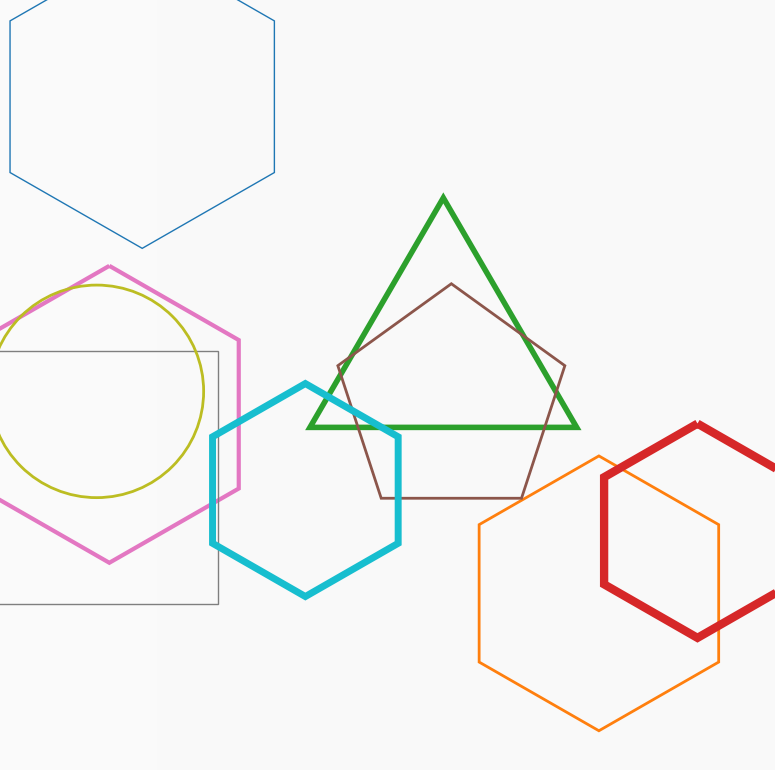[{"shape": "hexagon", "thickness": 0.5, "radius": 0.98, "center": [0.183, 0.874]}, {"shape": "hexagon", "thickness": 1, "radius": 0.89, "center": [0.773, 0.229]}, {"shape": "triangle", "thickness": 2, "radius": 0.99, "center": [0.572, 0.544]}, {"shape": "hexagon", "thickness": 3, "radius": 0.7, "center": [0.9, 0.311]}, {"shape": "pentagon", "thickness": 1, "radius": 0.77, "center": [0.582, 0.477]}, {"shape": "hexagon", "thickness": 1.5, "radius": 0.96, "center": [0.141, 0.462]}, {"shape": "square", "thickness": 0.5, "radius": 0.82, "center": [0.117, 0.38]}, {"shape": "circle", "thickness": 1, "radius": 0.69, "center": [0.125, 0.492]}, {"shape": "hexagon", "thickness": 2.5, "radius": 0.69, "center": [0.394, 0.364]}]